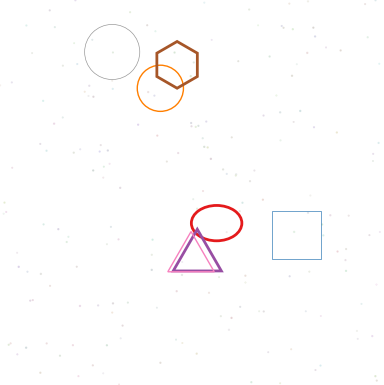[{"shape": "oval", "thickness": 2, "radius": 0.33, "center": [0.563, 0.42]}, {"shape": "square", "thickness": 0.5, "radius": 0.32, "center": [0.77, 0.389]}, {"shape": "triangle", "thickness": 2, "radius": 0.36, "center": [0.512, 0.332]}, {"shape": "circle", "thickness": 1, "radius": 0.3, "center": [0.417, 0.771]}, {"shape": "hexagon", "thickness": 2, "radius": 0.3, "center": [0.46, 0.832]}, {"shape": "triangle", "thickness": 1, "radius": 0.35, "center": [0.496, 0.329]}, {"shape": "circle", "thickness": 0.5, "radius": 0.36, "center": [0.291, 0.865]}]